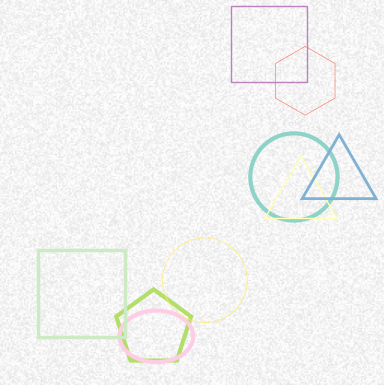[{"shape": "circle", "thickness": 3, "radius": 0.57, "center": [0.763, 0.54]}, {"shape": "triangle", "thickness": 1, "radius": 0.54, "center": [0.782, 0.487]}, {"shape": "hexagon", "thickness": 0.5, "radius": 0.45, "center": [0.793, 0.79]}, {"shape": "triangle", "thickness": 2, "radius": 0.55, "center": [0.881, 0.539]}, {"shape": "pentagon", "thickness": 3, "radius": 0.51, "center": [0.399, 0.146]}, {"shape": "oval", "thickness": 3, "radius": 0.48, "center": [0.406, 0.126]}, {"shape": "square", "thickness": 1, "radius": 0.49, "center": [0.698, 0.886]}, {"shape": "square", "thickness": 2.5, "radius": 0.57, "center": [0.213, 0.236]}, {"shape": "circle", "thickness": 0.5, "radius": 0.55, "center": [0.532, 0.272]}]